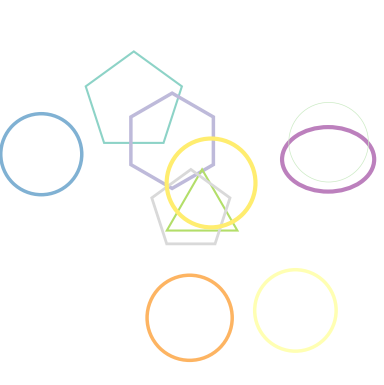[{"shape": "pentagon", "thickness": 1.5, "radius": 0.66, "center": [0.348, 0.735]}, {"shape": "circle", "thickness": 2.5, "radius": 0.53, "center": [0.767, 0.194]}, {"shape": "hexagon", "thickness": 2.5, "radius": 0.62, "center": [0.447, 0.634]}, {"shape": "circle", "thickness": 2.5, "radius": 0.53, "center": [0.107, 0.599]}, {"shape": "circle", "thickness": 2.5, "radius": 0.55, "center": [0.493, 0.175]}, {"shape": "triangle", "thickness": 1.5, "radius": 0.53, "center": [0.525, 0.454]}, {"shape": "pentagon", "thickness": 2, "radius": 0.53, "center": [0.496, 0.453]}, {"shape": "oval", "thickness": 3, "radius": 0.6, "center": [0.852, 0.586]}, {"shape": "circle", "thickness": 0.5, "radius": 0.52, "center": [0.854, 0.631]}, {"shape": "circle", "thickness": 3, "radius": 0.58, "center": [0.548, 0.525]}]